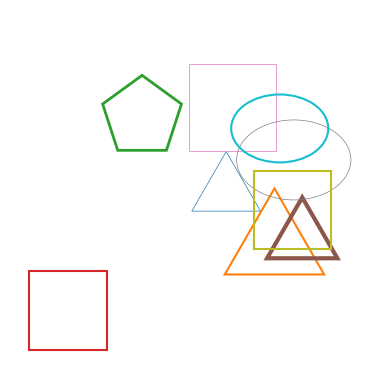[{"shape": "triangle", "thickness": 0.5, "radius": 0.52, "center": [0.587, 0.503]}, {"shape": "triangle", "thickness": 1.5, "radius": 0.75, "center": [0.713, 0.362]}, {"shape": "pentagon", "thickness": 2, "radius": 0.54, "center": [0.369, 0.697]}, {"shape": "square", "thickness": 1.5, "radius": 0.51, "center": [0.177, 0.193]}, {"shape": "triangle", "thickness": 3, "radius": 0.53, "center": [0.785, 0.382]}, {"shape": "square", "thickness": 0.5, "radius": 0.56, "center": [0.603, 0.72]}, {"shape": "oval", "thickness": 0.5, "radius": 0.74, "center": [0.763, 0.585]}, {"shape": "square", "thickness": 1.5, "radius": 0.5, "center": [0.759, 0.454]}, {"shape": "oval", "thickness": 1.5, "radius": 0.63, "center": [0.727, 0.666]}]